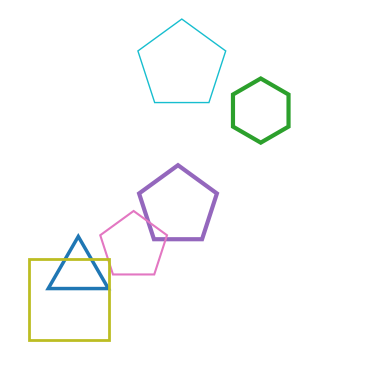[{"shape": "triangle", "thickness": 2.5, "radius": 0.45, "center": [0.203, 0.296]}, {"shape": "hexagon", "thickness": 3, "radius": 0.42, "center": [0.677, 0.713]}, {"shape": "pentagon", "thickness": 3, "radius": 0.53, "center": [0.462, 0.465]}, {"shape": "pentagon", "thickness": 1.5, "radius": 0.46, "center": [0.347, 0.361]}, {"shape": "square", "thickness": 2, "radius": 0.52, "center": [0.179, 0.222]}, {"shape": "pentagon", "thickness": 1, "radius": 0.6, "center": [0.472, 0.831]}]